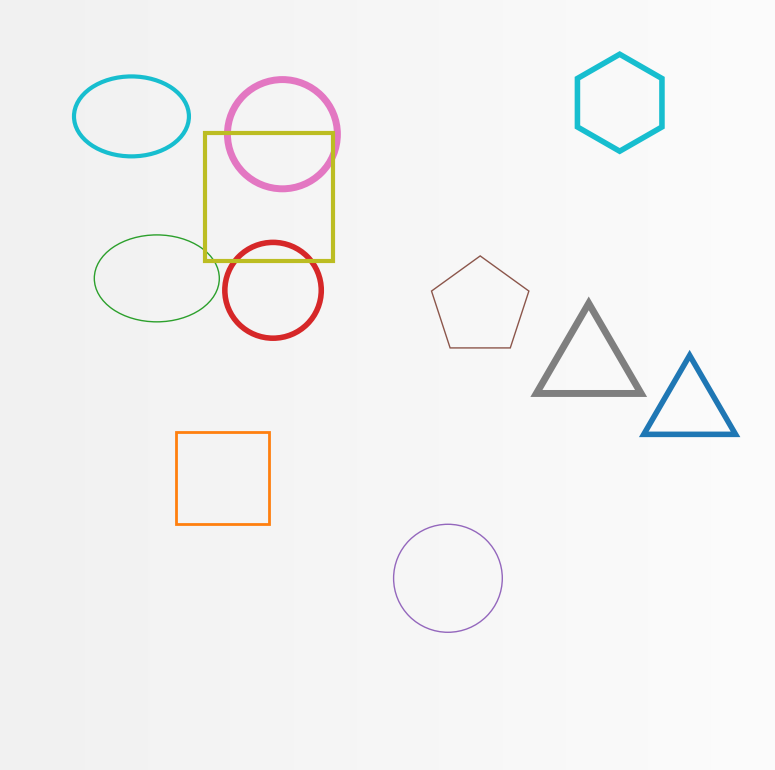[{"shape": "triangle", "thickness": 2, "radius": 0.34, "center": [0.89, 0.47]}, {"shape": "square", "thickness": 1, "radius": 0.3, "center": [0.287, 0.379]}, {"shape": "oval", "thickness": 0.5, "radius": 0.4, "center": [0.202, 0.638]}, {"shape": "circle", "thickness": 2, "radius": 0.31, "center": [0.352, 0.623]}, {"shape": "circle", "thickness": 0.5, "radius": 0.35, "center": [0.578, 0.249]}, {"shape": "pentagon", "thickness": 0.5, "radius": 0.33, "center": [0.62, 0.602]}, {"shape": "circle", "thickness": 2.5, "radius": 0.35, "center": [0.364, 0.826]}, {"shape": "triangle", "thickness": 2.5, "radius": 0.39, "center": [0.76, 0.528]}, {"shape": "square", "thickness": 1.5, "radius": 0.41, "center": [0.348, 0.744]}, {"shape": "oval", "thickness": 1.5, "radius": 0.37, "center": [0.17, 0.849]}, {"shape": "hexagon", "thickness": 2, "radius": 0.31, "center": [0.8, 0.867]}]